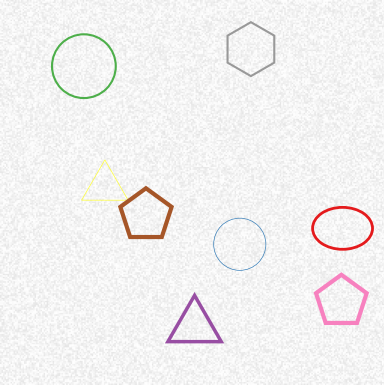[{"shape": "oval", "thickness": 2, "radius": 0.39, "center": [0.89, 0.407]}, {"shape": "circle", "thickness": 0.5, "radius": 0.34, "center": [0.623, 0.366]}, {"shape": "circle", "thickness": 1.5, "radius": 0.41, "center": [0.218, 0.828]}, {"shape": "triangle", "thickness": 2.5, "radius": 0.4, "center": [0.505, 0.153]}, {"shape": "triangle", "thickness": 0.5, "radius": 0.35, "center": [0.272, 0.515]}, {"shape": "pentagon", "thickness": 3, "radius": 0.35, "center": [0.379, 0.441]}, {"shape": "pentagon", "thickness": 3, "radius": 0.35, "center": [0.887, 0.217]}, {"shape": "hexagon", "thickness": 1.5, "radius": 0.35, "center": [0.652, 0.872]}]